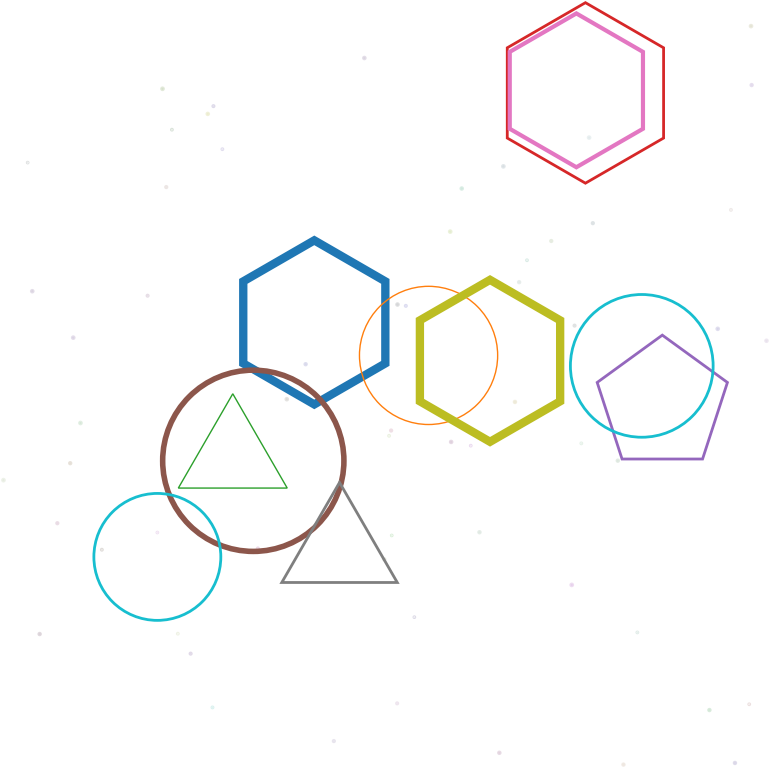[{"shape": "hexagon", "thickness": 3, "radius": 0.53, "center": [0.408, 0.581]}, {"shape": "circle", "thickness": 0.5, "radius": 0.45, "center": [0.557, 0.538]}, {"shape": "triangle", "thickness": 0.5, "radius": 0.41, "center": [0.302, 0.407]}, {"shape": "hexagon", "thickness": 1, "radius": 0.59, "center": [0.76, 0.879]}, {"shape": "pentagon", "thickness": 1, "radius": 0.44, "center": [0.86, 0.476]}, {"shape": "circle", "thickness": 2, "radius": 0.59, "center": [0.329, 0.402]}, {"shape": "hexagon", "thickness": 1.5, "radius": 0.5, "center": [0.749, 0.883]}, {"shape": "triangle", "thickness": 1, "radius": 0.43, "center": [0.441, 0.287]}, {"shape": "hexagon", "thickness": 3, "radius": 0.53, "center": [0.636, 0.531]}, {"shape": "circle", "thickness": 1, "radius": 0.46, "center": [0.833, 0.525]}, {"shape": "circle", "thickness": 1, "radius": 0.41, "center": [0.204, 0.277]}]